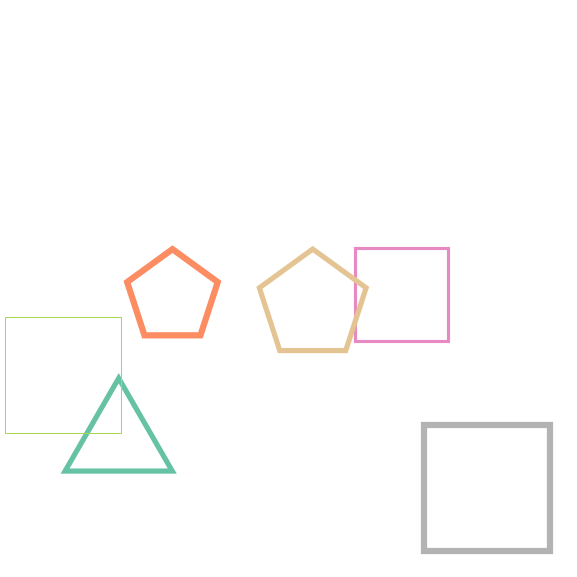[{"shape": "triangle", "thickness": 2.5, "radius": 0.54, "center": [0.206, 0.237]}, {"shape": "pentagon", "thickness": 3, "radius": 0.41, "center": [0.299, 0.485]}, {"shape": "square", "thickness": 1.5, "radius": 0.4, "center": [0.695, 0.489]}, {"shape": "square", "thickness": 0.5, "radius": 0.5, "center": [0.109, 0.349]}, {"shape": "pentagon", "thickness": 2.5, "radius": 0.49, "center": [0.542, 0.471]}, {"shape": "square", "thickness": 3, "radius": 0.55, "center": [0.844, 0.155]}]